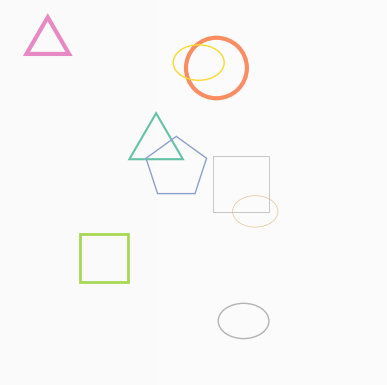[{"shape": "triangle", "thickness": 1.5, "radius": 0.4, "center": [0.403, 0.626]}, {"shape": "circle", "thickness": 3, "radius": 0.39, "center": [0.559, 0.823]}, {"shape": "pentagon", "thickness": 1, "radius": 0.41, "center": [0.455, 0.564]}, {"shape": "triangle", "thickness": 3, "radius": 0.32, "center": [0.123, 0.892]}, {"shape": "square", "thickness": 2, "radius": 0.31, "center": [0.267, 0.33]}, {"shape": "oval", "thickness": 1, "radius": 0.33, "center": [0.513, 0.838]}, {"shape": "oval", "thickness": 0.5, "radius": 0.29, "center": [0.659, 0.451]}, {"shape": "square", "thickness": 0.5, "radius": 0.36, "center": [0.623, 0.522]}, {"shape": "oval", "thickness": 1, "radius": 0.33, "center": [0.629, 0.166]}]